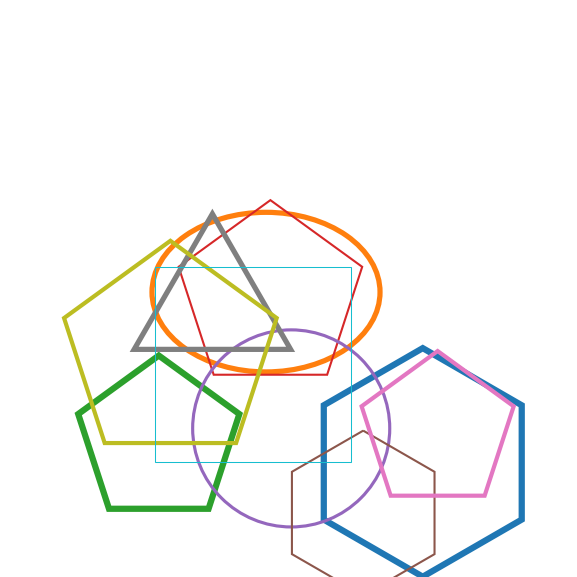[{"shape": "hexagon", "thickness": 3, "radius": 0.99, "center": [0.732, 0.198]}, {"shape": "oval", "thickness": 2.5, "radius": 0.99, "center": [0.461, 0.493]}, {"shape": "pentagon", "thickness": 3, "radius": 0.73, "center": [0.275, 0.237]}, {"shape": "pentagon", "thickness": 1, "radius": 0.84, "center": [0.468, 0.485]}, {"shape": "circle", "thickness": 1.5, "radius": 0.85, "center": [0.504, 0.257]}, {"shape": "hexagon", "thickness": 1, "radius": 0.71, "center": [0.629, 0.111]}, {"shape": "pentagon", "thickness": 2, "radius": 0.69, "center": [0.758, 0.253]}, {"shape": "triangle", "thickness": 2.5, "radius": 0.78, "center": [0.368, 0.472]}, {"shape": "pentagon", "thickness": 2, "radius": 0.97, "center": [0.295, 0.389]}, {"shape": "square", "thickness": 0.5, "radius": 0.85, "center": [0.438, 0.368]}]